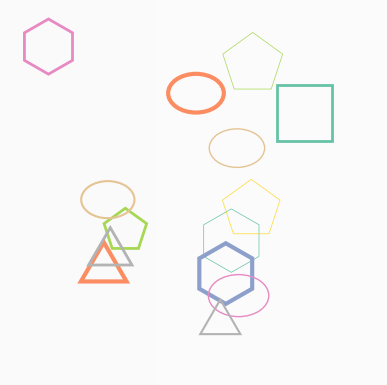[{"shape": "square", "thickness": 2, "radius": 0.36, "center": [0.786, 0.706]}, {"shape": "hexagon", "thickness": 0.5, "radius": 0.41, "center": [0.597, 0.375]}, {"shape": "oval", "thickness": 3, "radius": 0.36, "center": [0.506, 0.758]}, {"shape": "triangle", "thickness": 3, "radius": 0.34, "center": [0.268, 0.303]}, {"shape": "hexagon", "thickness": 3, "radius": 0.39, "center": [0.583, 0.289]}, {"shape": "oval", "thickness": 1, "radius": 0.39, "center": [0.616, 0.232]}, {"shape": "hexagon", "thickness": 2, "radius": 0.36, "center": [0.125, 0.879]}, {"shape": "pentagon", "thickness": 0.5, "radius": 0.41, "center": [0.652, 0.834]}, {"shape": "pentagon", "thickness": 2, "radius": 0.29, "center": [0.323, 0.401]}, {"shape": "pentagon", "thickness": 0.5, "radius": 0.39, "center": [0.648, 0.456]}, {"shape": "oval", "thickness": 1.5, "radius": 0.34, "center": [0.278, 0.481]}, {"shape": "oval", "thickness": 1, "radius": 0.36, "center": [0.611, 0.615]}, {"shape": "triangle", "thickness": 1.5, "radius": 0.3, "center": [0.569, 0.162]}, {"shape": "triangle", "thickness": 2, "radius": 0.32, "center": [0.285, 0.344]}]